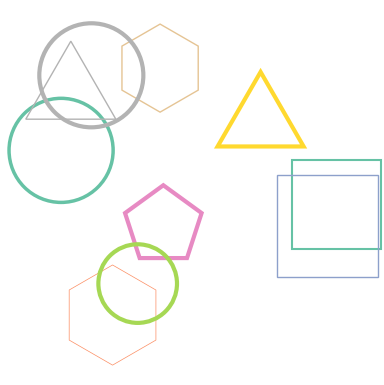[{"shape": "circle", "thickness": 2.5, "radius": 0.68, "center": [0.159, 0.609]}, {"shape": "square", "thickness": 1.5, "radius": 0.58, "center": [0.875, 0.469]}, {"shape": "hexagon", "thickness": 0.5, "radius": 0.65, "center": [0.292, 0.182]}, {"shape": "square", "thickness": 1, "radius": 0.66, "center": [0.851, 0.413]}, {"shape": "pentagon", "thickness": 3, "radius": 0.52, "center": [0.424, 0.414]}, {"shape": "circle", "thickness": 3, "radius": 0.51, "center": [0.358, 0.263]}, {"shape": "triangle", "thickness": 3, "radius": 0.65, "center": [0.677, 0.684]}, {"shape": "hexagon", "thickness": 1, "radius": 0.57, "center": [0.416, 0.823]}, {"shape": "circle", "thickness": 3, "radius": 0.68, "center": [0.237, 0.804]}, {"shape": "triangle", "thickness": 1, "radius": 0.68, "center": [0.184, 0.758]}]